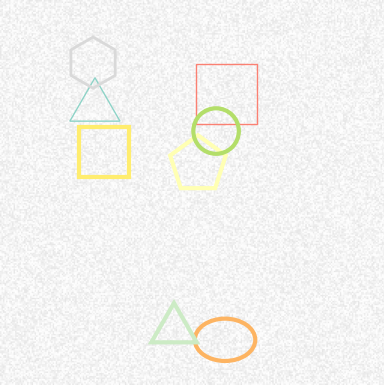[{"shape": "triangle", "thickness": 1, "radius": 0.38, "center": [0.247, 0.723]}, {"shape": "pentagon", "thickness": 3, "radius": 0.38, "center": [0.514, 0.573]}, {"shape": "square", "thickness": 1, "radius": 0.39, "center": [0.589, 0.756]}, {"shape": "oval", "thickness": 3, "radius": 0.39, "center": [0.585, 0.117]}, {"shape": "circle", "thickness": 3, "radius": 0.3, "center": [0.561, 0.66]}, {"shape": "hexagon", "thickness": 2, "radius": 0.33, "center": [0.242, 0.837]}, {"shape": "triangle", "thickness": 3, "radius": 0.34, "center": [0.452, 0.145]}, {"shape": "square", "thickness": 3, "radius": 0.32, "center": [0.27, 0.605]}]